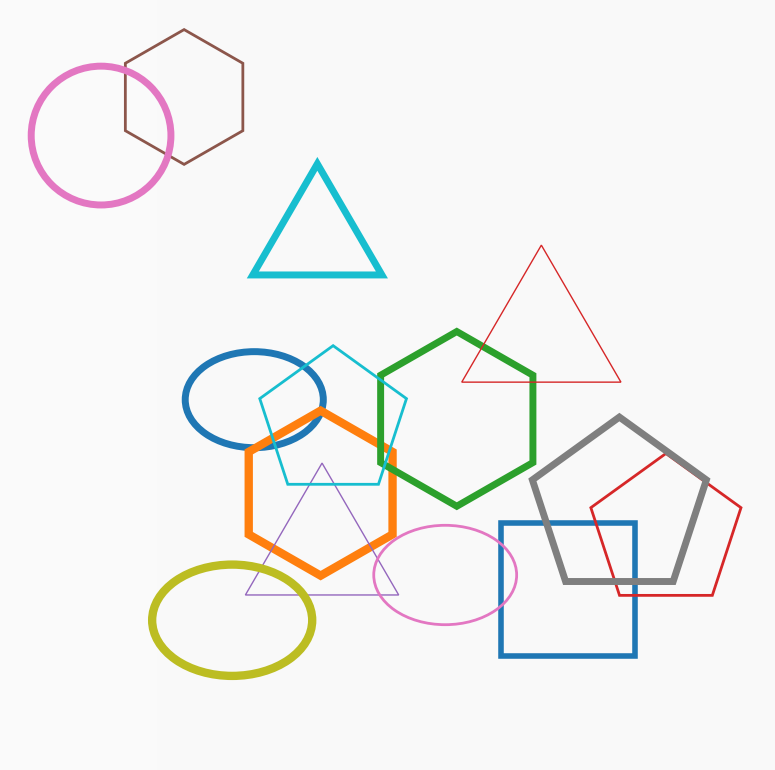[{"shape": "oval", "thickness": 2.5, "radius": 0.45, "center": [0.328, 0.481]}, {"shape": "square", "thickness": 2, "radius": 0.43, "center": [0.733, 0.234]}, {"shape": "hexagon", "thickness": 3, "radius": 0.54, "center": [0.414, 0.36]}, {"shape": "hexagon", "thickness": 2.5, "radius": 0.57, "center": [0.589, 0.456]}, {"shape": "triangle", "thickness": 0.5, "radius": 0.59, "center": [0.699, 0.563]}, {"shape": "pentagon", "thickness": 1, "radius": 0.51, "center": [0.859, 0.309]}, {"shape": "triangle", "thickness": 0.5, "radius": 0.57, "center": [0.416, 0.284]}, {"shape": "hexagon", "thickness": 1, "radius": 0.44, "center": [0.238, 0.874]}, {"shape": "circle", "thickness": 2.5, "radius": 0.45, "center": [0.13, 0.824]}, {"shape": "oval", "thickness": 1, "radius": 0.46, "center": [0.574, 0.253]}, {"shape": "pentagon", "thickness": 2.5, "radius": 0.59, "center": [0.799, 0.34]}, {"shape": "oval", "thickness": 3, "radius": 0.52, "center": [0.3, 0.194]}, {"shape": "triangle", "thickness": 2.5, "radius": 0.48, "center": [0.409, 0.691]}, {"shape": "pentagon", "thickness": 1, "radius": 0.5, "center": [0.43, 0.452]}]